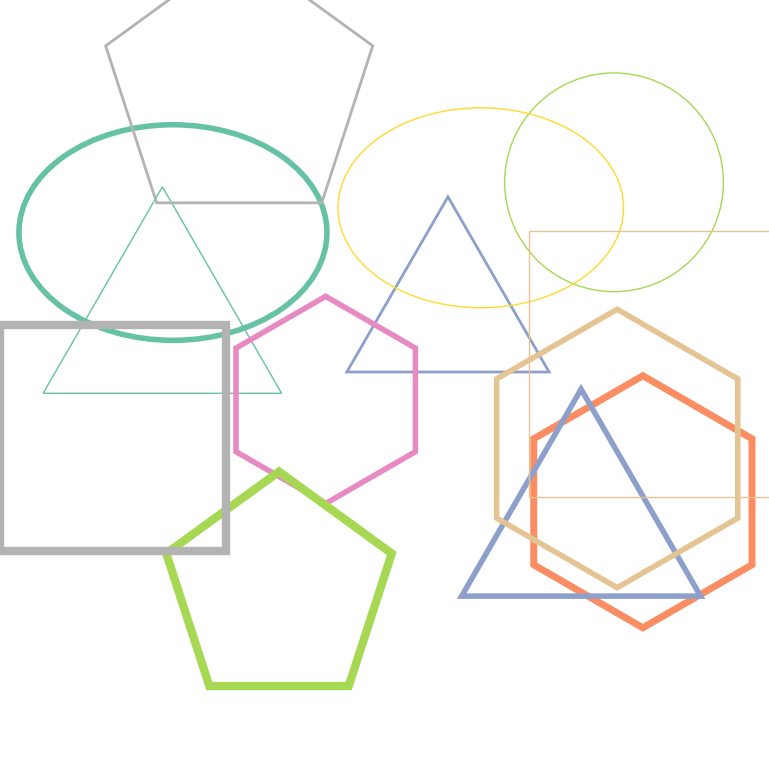[{"shape": "oval", "thickness": 2, "radius": 1.0, "center": [0.225, 0.698]}, {"shape": "triangle", "thickness": 0.5, "radius": 0.89, "center": [0.211, 0.579]}, {"shape": "hexagon", "thickness": 2.5, "radius": 0.82, "center": [0.835, 0.348]}, {"shape": "triangle", "thickness": 1, "radius": 0.76, "center": [0.582, 0.593]}, {"shape": "triangle", "thickness": 2, "radius": 0.9, "center": [0.755, 0.315]}, {"shape": "hexagon", "thickness": 2, "radius": 0.67, "center": [0.423, 0.481]}, {"shape": "pentagon", "thickness": 3, "radius": 0.77, "center": [0.362, 0.234]}, {"shape": "circle", "thickness": 0.5, "radius": 0.71, "center": [0.797, 0.763]}, {"shape": "oval", "thickness": 0.5, "radius": 0.93, "center": [0.624, 0.73]}, {"shape": "square", "thickness": 0.5, "radius": 0.86, "center": [0.859, 0.527]}, {"shape": "hexagon", "thickness": 2, "radius": 0.9, "center": [0.802, 0.418]}, {"shape": "square", "thickness": 3, "radius": 0.73, "center": [0.146, 0.431]}, {"shape": "pentagon", "thickness": 1, "radius": 0.91, "center": [0.311, 0.884]}]